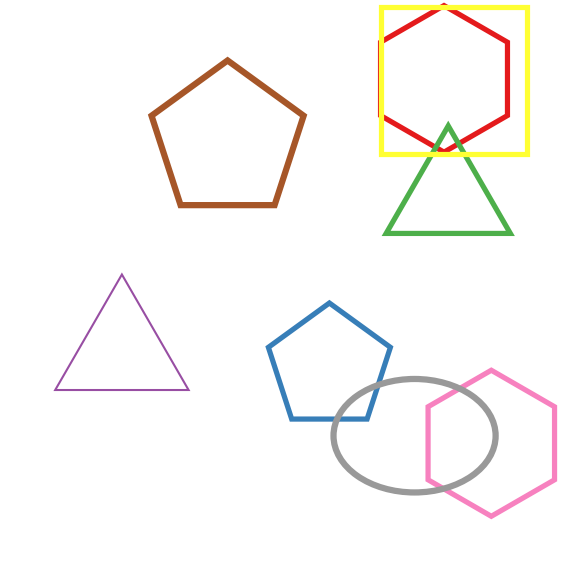[{"shape": "hexagon", "thickness": 2.5, "radius": 0.63, "center": [0.769, 0.863]}, {"shape": "pentagon", "thickness": 2.5, "radius": 0.56, "center": [0.57, 0.363]}, {"shape": "triangle", "thickness": 2.5, "radius": 0.62, "center": [0.776, 0.657]}, {"shape": "triangle", "thickness": 1, "radius": 0.67, "center": [0.211, 0.39]}, {"shape": "square", "thickness": 2.5, "radius": 0.63, "center": [0.787, 0.86]}, {"shape": "pentagon", "thickness": 3, "radius": 0.69, "center": [0.394, 0.756]}, {"shape": "hexagon", "thickness": 2.5, "radius": 0.63, "center": [0.851, 0.232]}, {"shape": "oval", "thickness": 3, "radius": 0.7, "center": [0.718, 0.245]}]